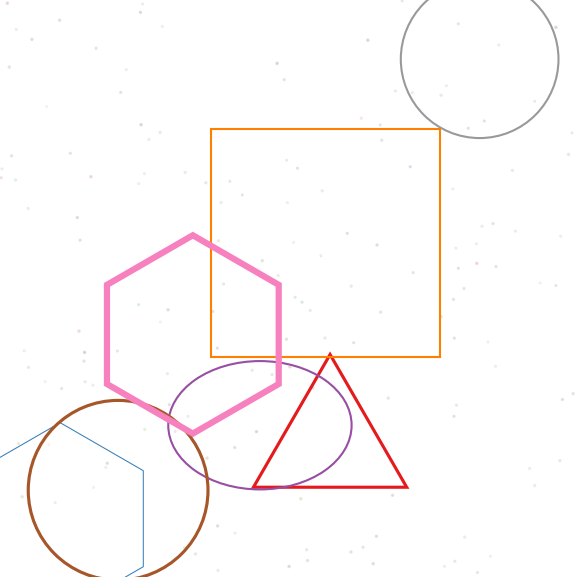[{"shape": "triangle", "thickness": 1.5, "radius": 0.77, "center": [0.572, 0.232]}, {"shape": "hexagon", "thickness": 0.5, "radius": 0.83, "center": [0.104, 0.101]}, {"shape": "oval", "thickness": 1, "radius": 0.79, "center": [0.45, 0.263]}, {"shape": "square", "thickness": 1, "radius": 0.99, "center": [0.564, 0.579]}, {"shape": "circle", "thickness": 1.5, "radius": 0.78, "center": [0.205, 0.15]}, {"shape": "hexagon", "thickness": 3, "radius": 0.86, "center": [0.334, 0.42]}, {"shape": "circle", "thickness": 1, "radius": 0.68, "center": [0.831, 0.897]}]